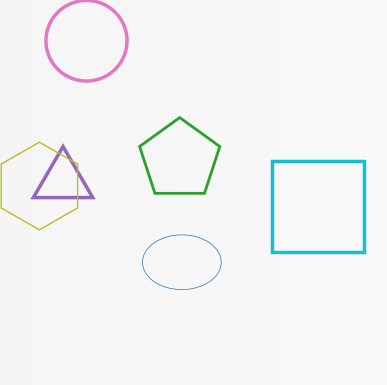[{"shape": "oval", "thickness": 0.5, "radius": 0.51, "center": [0.469, 0.319]}, {"shape": "pentagon", "thickness": 2, "radius": 0.54, "center": [0.464, 0.586]}, {"shape": "triangle", "thickness": 2.5, "radius": 0.44, "center": [0.163, 0.531]}, {"shape": "circle", "thickness": 2.5, "radius": 0.52, "center": [0.223, 0.894]}, {"shape": "hexagon", "thickness": 1, "radius": 0.57, "center": [0.102, 0.517]}, {"shape": "square", "thickness": 2.5, "radius": 0.6, "center": [0.821, 0.464]}]